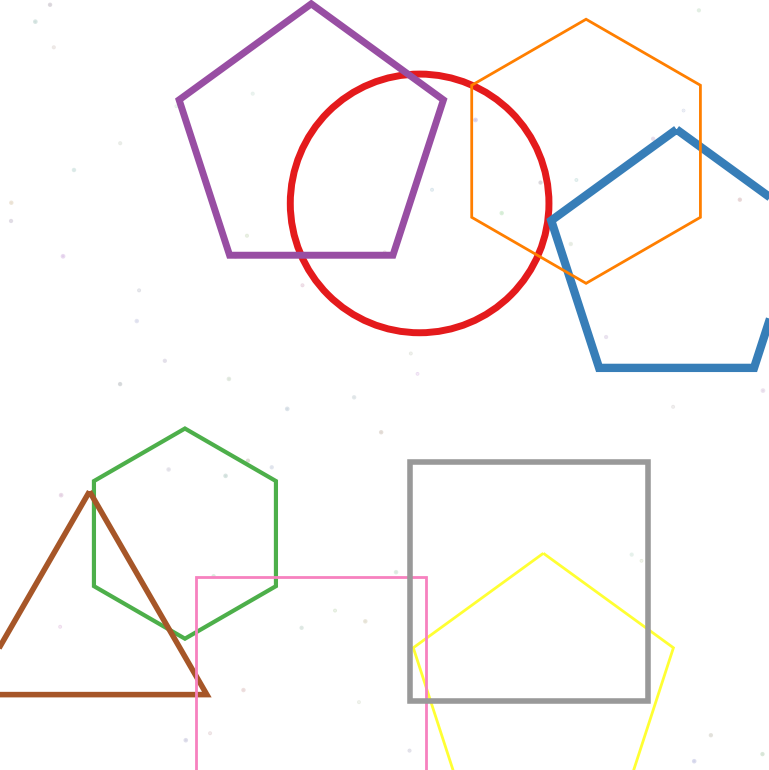[{"shape": "circle", "thickness": 2.5, "radius": 0.84, "center": [0.545, 0.736]}, {"shape": "pentagon", "thickness": 3, "radius": 0.86, "center": [0.879, 0.661]}, {"shape": "hexagon", "thickness": 1.5, "radius": 0.68, "center": [0.24, 0.307]}, {"shape": "pentagon", "thickness": 2.5, "radius": 0.9, "center": [0.404, 0.815]}, {"shape": "hexagon", "thickness": 1, "radius": 0.86, "center": [0.761, 0.804]}, {"shape": "pentagon", "thickness": 1, "radius": 0.89, "center": [0.706, 0.104]}, {"shape": "triangle", "thickness": 2, "radius": 0.88, "center": [0.116, 0.186]}, {"shape": "square", "thickness": 1, "radius": 0.75, "center": [0.404, 0.101]}, {"shape": "square", "thickness": 2, "radius": 0.78, "center": [0.687, 0.245]}]